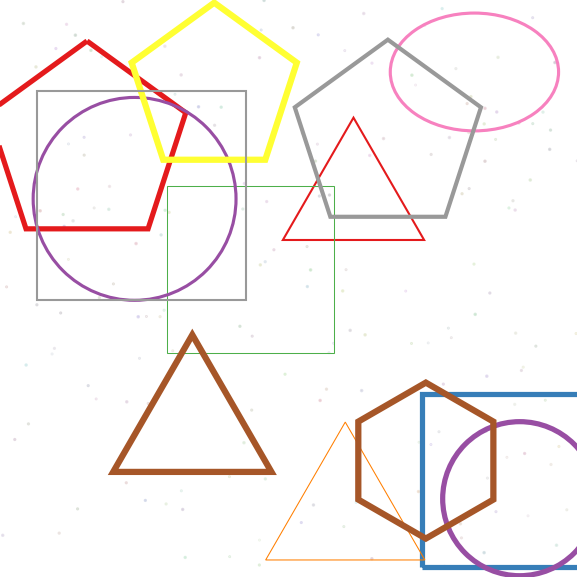[{"shape": "triangle", "thickness": 1, "radius": 0.71, "center": [0.612, 0.654]}, {"shape": "pentagon", "thickness": 2.5, "radius": 0.9, "center": [0.151, 0.748]}, {"shape": "square", "thickness": 2.5, "radius": 0.75, "center": [0.881, 0.167]}, {"shape": "square", "thickness": 0.5, "radius": 0.72, "center": [0.434, 0.533]}, {"shape": "circle", "thickness": 2.5, "radius": 0.67, "center": [0.9, 0.136]}, {"shape": "circle", "thickness": 1.5, "radius": 0.88, "center": [0.233, 0.655]}, {"shape": "triangle", "thickness": 0.5, "radius": 0.8, "center": [0.598, 0.109]}, {"shape": "pentagon", "thickness": 3, "radius": 0.75, "center": [0.371, 0.844]}, {"shape": "triangle", "thickness": 3, "radius": 0.79, "center": [0.333, 0.261]}, {"shape": "hexagon", "thickness": 3, "radius": 0.68, "center": [0.737, 0.202]}, {"shape": "oval", "thickness": 1.5, "radius": 0.73, "center": [0.822, 0.875]}, {"shape": "pentagon", "thickness": 2, "radius": 0.85, "center": [0.672, 0.761]}, {"shape": "square", "thickness": 1, "radius": 0.9, "center": [0.245, 0.66]}]